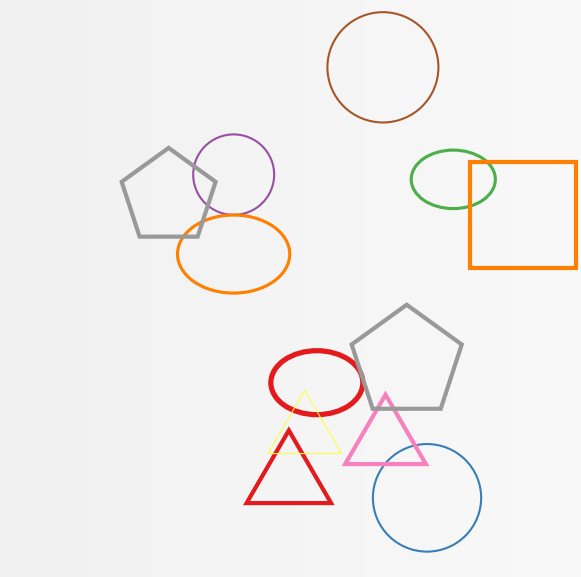[{"shape": "triangle", "thickness": 2, "radius": 0.42, "center": [0.497, 0.17]}, {"shape": "oval", "thickness": 2.5, "radius": 0.4, "center": [0.545, 0.336]}, {"shape": "circle", "thickness": 1, "radius": 0.47, "center": [0.735, 0.137]}, {"shape": "oval", "thickness": 1.5, "radius": 0.36, "center": [0.78, 0.689]}, {"shape": "circle", "thickness": 1, "radius": 0.35, "center": [0.402, 0.697]}, {"shape": "square", "thickness": 2, "radius": 0.46, "center": [0.9, 0.627]}, {"shape": "oval", "thickness": 1.5, "radius": 0.48, "center": [0.402, 0.559]}, {"shape": "triangle", "thickness": 0.5, "radius": 0.36, "center": [0.524, 0.25]}, {"shape": "circle", "thickness": 1, "radius": 0.48, "center": [0.659, 0.883]}, {"shape": "triangle", "thickness": 2, "radius": 0.4, "center": [0.663, 0.236]}, {"shape": "pentagon", "thickness": 2, "radius": 0.5, "center": [0.7, 0.372]}, {"shape": "pentagon", "thickness": 2, "radius": 0.42, "center": [0.29, 0.658]}]